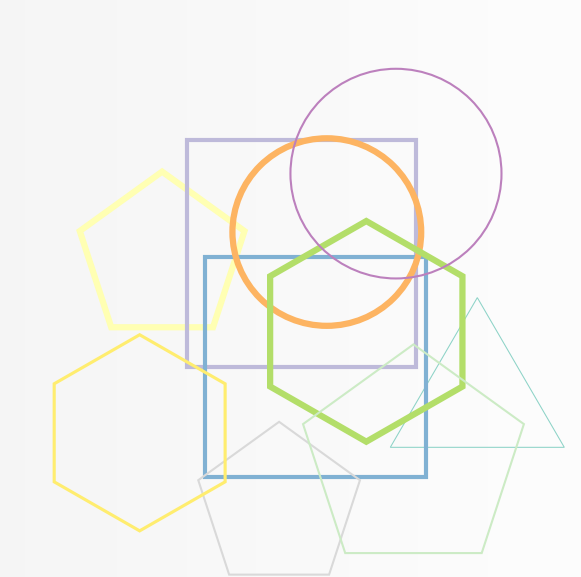[{"shape": "triangle", "thickness": 0.5, "radius": 0.86, "center": [0.821, 0.311]}, {"shape": "pentagon", "thickness": 3, "radius": 0.74, "center": [0.279, 0.553]}, {"shape": "square", "thickness": 2, "radius": 0.98, "center": [0.519, 0.56]}, {"shape": "square", "thickness": 2, "radius": 0.95, "center": [0.543, 0.364]}, {"shape": "circle", "thickness": 3, "radius": 0.81, "center": [0.562, 0.597]}, {"shape": "hexagon", "thickness": 3, "radius": 0.96, "center": [0.63, 0.425]}, {"shape": "pentagon", "thickness": 1, "radius": 0.73, "center": [0.48, 0.122]}, {"shape": "circle", "thickness": 1, "radius": 0.91, "center": [0.681, 0.698]}, {"shape": "pentagon", "thickness": 1, "radius": 1.0, "center": [0.711, 0.203]}, {"shape": "hexagon", "thickness": 1.5, "radius": 0.85, "center": [0.24, 0.25]}]